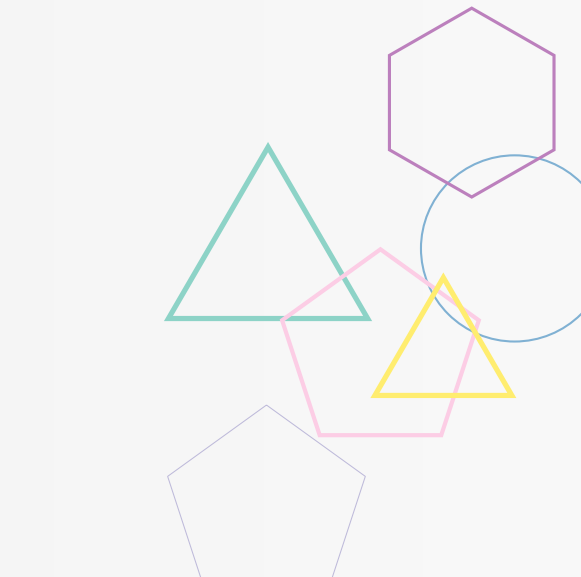[{"shape": "triangle", "thickness": 2.5, "radius": 0.99, "center": [0.461, 0.547]}, {"shape": "pentagon", "thickness": 0.5, "radius": 0.89, "center": [0.458, 0.119]}, {"shape": "circle", "thickness": 1, "radius": 0.81, "center": [0.885, 0.569]}, {"shape": "pentagon", "thickness": 2, "radius": 0.89, "center": [0.655, 0.39]}, {"shape": "hexagon", "thickness": 1.5, "radius": 0.82, "center": [0.812, 0.821]}, {"shape": "triangle", "thickness": 2.5, "radius": 0.68, "center": [0.763, 0.382]}]